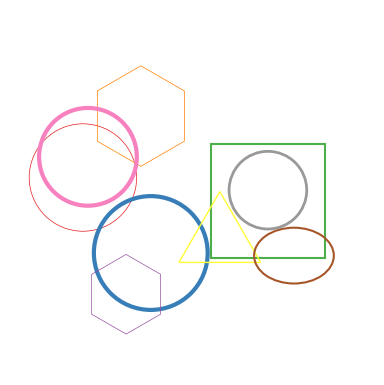[{"shape": "circle", "thickness": 0.5, "radius": 0.7, "center": [0.215, 0.539]}, {"shape": "circle", "thickness": 3, "radius": 0.74, "center": [0.392, 0.343]}, {"shape": "square", "thickness": 1.5, "radius": 0.74, "center": [0.695, 0.479]}, {"shape": "hexagon", "thickness": 0.5, "radius": 0.52, "center": [0.328, 0.236]}, {"shape": "hexagon", "thickness": 0.5, "radius": 0.65, "center": [0.366, 0.699]}, {"shape": "triangle", "thickness": 1, "radius": 0.61, "center": [0.571, 0.38]}, {"shape": "oval", "thickness": 1.5, "radius": 0.52, "center": [0.764, 0.336]}, {"shape": "circle", "thickness": 3, "radius": 0.63, "center": [0.228, 0.593]}, {"shape": "circle", "thickness": 2, "radius": 0.5, "center": [0.696, 0.506]}]